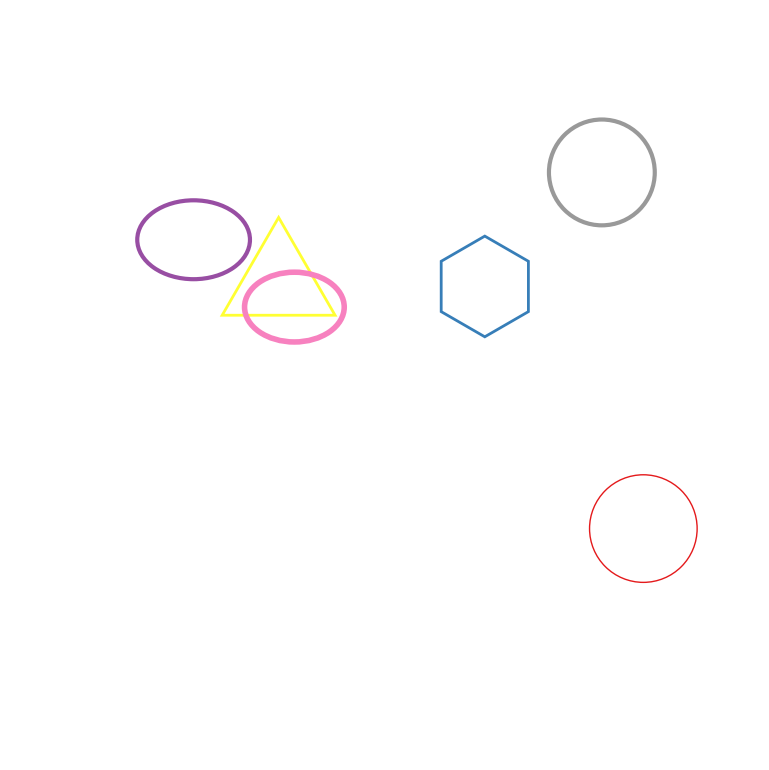[{"shape": "circle", "thickness": 0.5, "radius": 0.35, "center": [0.836, 0.314]}, {"shape": "hexagon", "thickness": 1, "radius": 0.33, "center": [0.63, 0.628]}, {"shape": "oval", "thickness": 1.5, "radius": 0.37, "center": [0.251, 0.689]}, {"shape": "triangle", "thickness": 1, "radius": 0.42, "center": [0.362, 0.633]}, {"shape": "oval", "thickness": 2, "radius": 0.32, "center": [0.382, 0.601]}, {"shape": "circle", "thickness": 1.5, "radius": 0.34, "center": [0.782, 0.776]}]